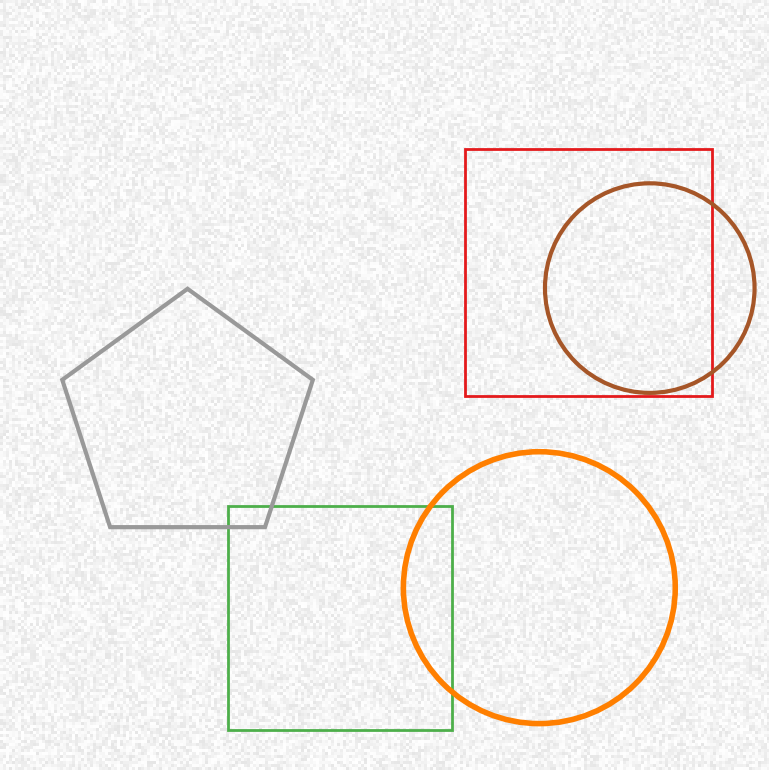[{"shape": "square", "thickness": 1, "radius": 0.8, "center": [0.764, 0.646]}, {"shape": "square", "thickness": 1, "radius": 0.73, "center": [0.442, 0.198]}, {"shape": "circle", "thickness": 2, "radius": 0.88, "center": [0.7, 0.237]}, {"shape": "circle", "thickness": 1.5, "radius": 0.68, "center": [0.844, 0.626]}, {"shape": "pentagon", "thickness": 1.5, "radius": 0.86, "center": [0.244, 0.454]}]